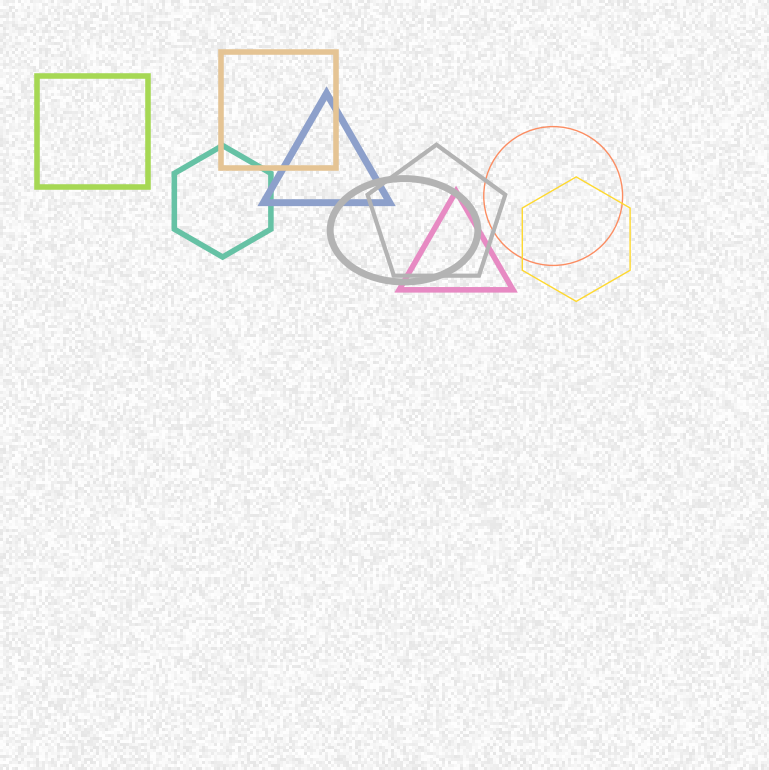[{"shape": "hexagon", "thickness": 2, "radius": 0.36, "center": [0.289, 0.739]}, {"shape": "circle", "thickness": 0.5, "radius": 0.45, "center": [0.718, 0.745]}, {"shape": "triangle", "thickness": 2.5, "radius": 0.47, "center": [0.424, 0.784]}, {"shape": "triangle", "thickness": 2, "radius": 0.43, "center": [0.592, 0.666]}, {"shape": "square", "thickness": 2, "radius": 0.36, "center": [0.12, 0.829]}, {"shape": "hexagon", "thickness": 0.5, "radius": 0.4, "center": [0.748, 0.689]}, {"shape": "square", "thickness": 2, "radius": 0.38, "center": [0.362, 0.857]}, {"shape": "pentagon", "thickness": 1.5, "radius": 0.47, "center": [0.567, 0.718]}, {"shape": "oval", "thickness": 2.5, "radius": 0.48, "center": [0.525, 0.701]}]